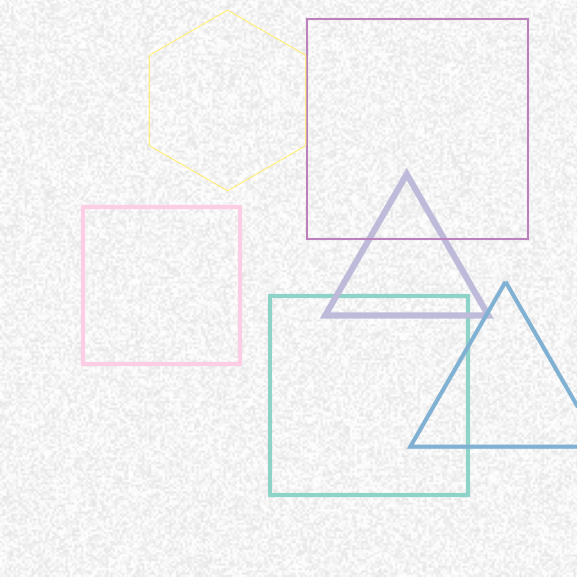[{"shape": "square", "thickness": 2, "radius": 0.86, "center": [0.639, 0.314]}, {"shape": "triangle", "thickness": 3, "radius": 0.82, "center": [0.704, 0.534]}, {"shape": "triangle", "thickness": 2, "radius": 0.95, "center": [0.875, 0.321]}, {"shape": "square", "thickness": 2, "radius": 0.68, "center": [0.28, 0.505]}, {"shape": "square", "thickness": 1, "radius": 0.96, "center": [0.723, 0.776]}, {"shape": "hexagon", "thickness": 0.5, "radius": 0.78, "center": [0.394, 0.825]}]